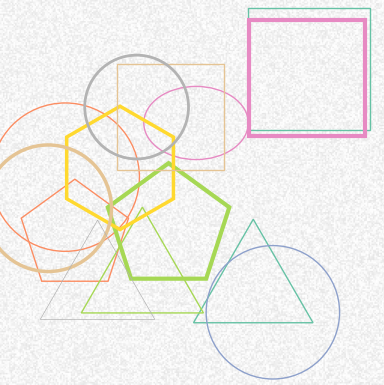[{"shape": "square", "thickness": 1, "radius": 0.79, "center": [0.803, 0.821]}, {"shape": "triangle", "thickness": 1, "radius": 0.9, "center": [0.658, 0.251]}, {"shape": "circle", "thickness": 1, "radius": 0.96, "center": [0.169, 0.54]}, {"shape": "pentagon", "thickness": 1, "radius": 0.73, "center": [0.194, 0.388]}, {"shape": "circle", "thickness": 1, "radius": 0.87, "center": [0.709, 0.189]}, {"shape": "oval", "thickness": 1, "radius": 0.68, "center": [0.509, 0.681]}, {"shape": "square", "thickness": 3, "radius": 0.75, "center": [0.798, 0.797]}, {"shape": "triangle", "thickness": 1, "radius": 0.92, "center": [0.37, 0.279]}, {"shape": "pentagon", "thickness": 3, "radius": 0.83, "center": [0.438, 0.41]}, {"shape": "hexagon", "thickness": 2.5, "radius": 0.8, "center": [0.312, 0.564]}, {"shape": "circle", "thickness": 2.5, "radius": 0.82, "center": [0.125, 0.459]}, {"shape": "square", "thickness": 1, "radius": 0.69, "center": [0.443, 0.696]}, {"shape": "circle", "thickness": 2, "radius": 0.67, "center": [0.355, 0.722]}, {"shape": "triangle", "thickness": 0.5, "radius": 0.86, "center": [0.253, 0.256]}]